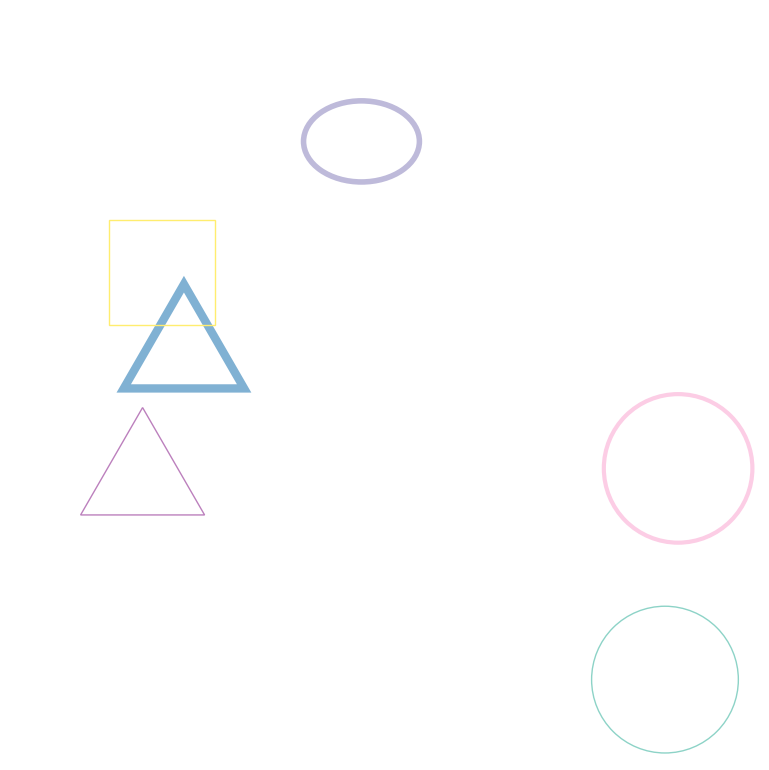[{"shape": "circle", "thickness": 0.5, "radius": 0.48, "center": [0.864, 0.117]}, {"shape": "oval", "thickness": 2, "radius": 0.38, "center": [0.469, 0.816]}, {"shape": "triangle", "thickness": 3, "radius": 0.45, "center": [0.239, 0.541]}, {"shape": "circle", "thickness": 1.5, "radius": 0.48, "center": [0.881, 0.392]}, {"shape": "triangle", "thickness": 0.5, "radius": 0.46, "center": [0.185, 0.378]}, {"shape": "square", "thickness": 0.5, "radius": 0.34, "center": [0.21, 0.646]}]